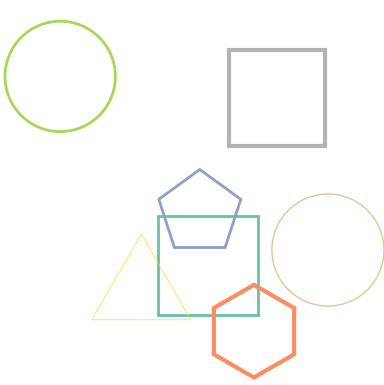[{"shape": "square", "thickness": 2, "radius": 0.65, "center": [0.54, 0.31]}, {"shape": "hexagon", "thickness": 3, "radius": 0.6, "center": [0.66, 0.14]}, {"shape": "pentagon", "thickness": 2, "radius": 0.56, "center": [0.519, 0.448]}, {"shape": "circle", "thickness": 2, "radius": 0.72, "center": [0.156, 0.801]}, {"shape": "triangle", "thickness": 0.5, "radius": 0.74, "center": [0.367, 0.244]}, {"shape": "circle", "thickness": 1, "radius": 0.73, "center": [0.852, 0.351]}, {"shape": "square", "thickness": 3, "radius": 0.63, "center": [0.72, 0.745]}]